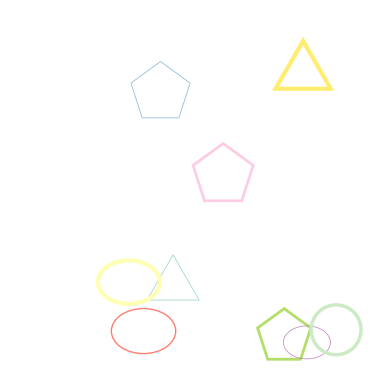[{"shape": "triangle", "thickness": 0.5, "radius": 0.39, "center": [0.45, 0.26]}, {"shape": "oval", "thickness": 3, "radius": 0.4, "center": [0.335, 0.267]}, {"shape": "oval", "thickness": 1, "radius": 0.42, "center": [0.373, 0.14]}, {"shape": "pentagon", "thickness": 0.5, "radius": 0.4, "center": [0.417, 0.759]}, {"shape": "pentagon", "thickness": 2, "radius": 0.36, "center": [0.738, 0.126]}, {"shape": "pentagon", "thickness": 2, "radius": 0.41, "center": [0.58, 0.545]}, {"shape": "oval", "thickness": 0.5, "radius": 0.31, "center": [0.797, 0.111]}, {"shape": "circle", "thickness": 2.5, "radius": 0.32, "center": [0.873, 0.143]}, {"shape": "triangle", "thickness": 3, "radius": 0.41, "center": [0.787, 0.811]}]